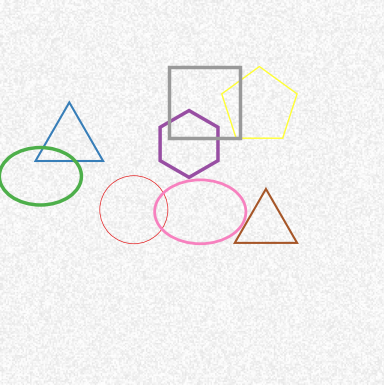[{"shape": "circle", "thickness": 0.5, "radius": 0.44, "center": [0.348, 0.455]}, {"shape": "triangle", "thickness": 1.5, "radius": 0.51, "center": [0.18, 0.633]}, {"shape": "oval", "thickness": 2.5, "radius": 0.53, "center": [0.105, 0.542]}, {"shape": "hexagon", "thickness": 2.5, "radius": 0.43, "center": [0.491, 0.626]}, {"shape": "pentagon", "thickness": 1, "radius": 0.51, "center": [0.674, 0.724]}, {"shape": "triangle", "thickness": 1.5, "radius": 0.47, "center": [0.691, 0.416]}, {"shape": "oval", "thickness": 2, "radius": 0.59, "center": [0.52, 0.45]}, {"shape": "square", "thickness": 2.5, "radius": 0.46, "center": [0.531, 0.733]}]